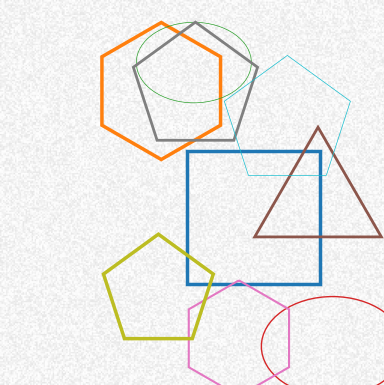[{"shape": "square", "thickness": 2.5, "radius": 0.86, "center": [0.658, 0.435]}, {"shape": "hexagon", "thickness": 2.5, "radius": 0.89, "center": [0.419, 0.764]}, {"shape": "oval", "thickness": 0.5, "radius": 0.75, "center": [0.503, 0.837]}, {"shape": "oval", "thickness": 1, "radius": 0.92, "center": [0.864, 0.1]}, {"shape": "triangle", "thickness": 2, "radius": 0.95, "center": [0.826, 0.48]}, {"shape": "hexagon", "thickness": 1.5, "radius": 0.75, "center": [0.621, 0.121]}, {"shape": "pentagon", "thickness": 2, "radius": 0.85, "center": [0.508, 0.773]}, {"shape": "pentagon", "thickness": 2.5, "radius": 0.75, "center": [0.411, 0.242]}, {"shape": "pentagon", "thickness": 0.5, "radius": 0.86, "center": [0.746, 0.684]}]